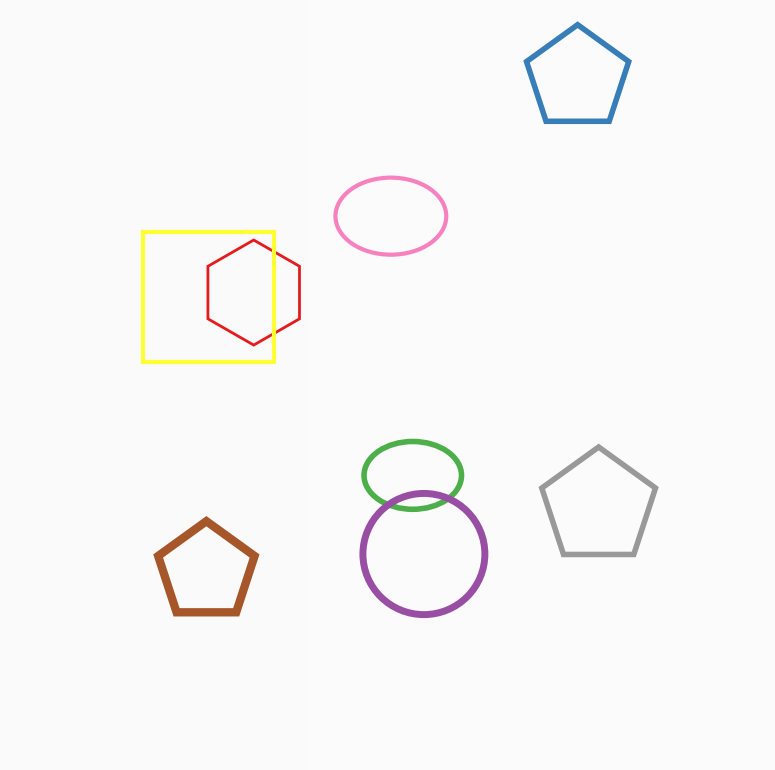[{"shape": "hexagon", "thickness": 1, "radius": 0.34, "center": [0.327, 0.62]}, {"shape": "pentagon", "thickness": 2, "radius": 0.35, "center": [0.745, 0.899]}, {"shape": "oval", "thickness": 2, "radius": 0.31, "center": [0.533, 0.383]}, {"shape": "circle", "thickness": 2.5, "radius": 0.39, "center": [0.547, 0.28]}, {"shape": "square", "thickness": 1.5, "radius": 0.42, "center": [0.269, 0.615]}, {"shape": "pentagon", "thickness": 3, "radius": 0.33, "center": [0.266, 0.258]}, {"shape": "oval", "thickness": 1.5, "radius": 0.36, "center": [0.504, 0.719]}, {"shape": "pentagon", "thickness": 2, "radius": 0.39, "center": [0.772, 0.342]}]